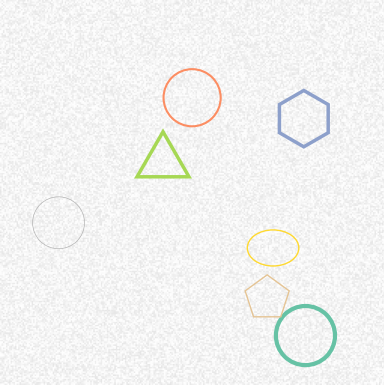[{"shape": "circle", "thickness": 3, "radius": 0.38, "center": [0.793, 0.128]}, {"shape": "circle", "thickness": 1.5, "radius": 0.37, "center": [0.499, 0.746]}, {"shape": "hexagon", "thickness": 2.5, "radius": 0.37, "center": [0.789, 0.692]}, {"shape": "triangle", "thickness": 2.5, "radius": 0.39, "center": [0.423, 0.58]}, {"shape": "oval", "thickness": 1, "radius": 0.33, "center": [0.709, 0.356]}, {"shape": "pentagon", "thickness": 1, "radius": 0.3, "center": [0.694, 0.226]}, {"shape": "circle", "thickness": 0.5, "radius": 0.34, "center": [0.152, 0.421]}]